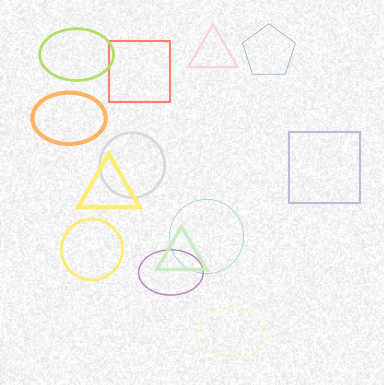[{"shape": "circle", "thickness": 0.5, "radius": 0.48, "center": [0.537, 0.386]}, {"shape": "oval", "thickness": 0.5, "radius": 0.45, "center": [0.602, 0.134]}, {"shape": "square", "thickness": 1.5, "radius": 0.46, "center": [0.842, 0.564]}, {"shape": "square", "thickness": 1.5, "radius": 0.4, "center": [0.364, 0.814]}, {"shape": "pentagon", "thickness": 0.5, "radius": 0.36, "center": [0.699, 0.866]}, {"shape": "oval", "thickness": 3, "radius": 0.48, "center": [0.179, 0.693]}, {"shape": "oval", "thickness": 2, "radius": 0.48, "center": [0.199, 0.858]}, {"shape": "triangle", "thickness": 1.5, "radius": 0.37, "center": [0.553, 0.863]}, {"shape": "circle", "thickness": 2, "radius": 0.42, "center": [0.344, 0.571]}, {"shape": "oval", "thickness": 1, "radius": 0.42, "center": [0.444, 0.292]}, {"shape": "triangle", "thickness": 2.5, "radius": 0.37, "center": [0.472, 0.337]}, {"shape": "triangle", "thickness": 3, "radius": 0.46, "center": [0.283, 0.508]}, {"shape": "circle", "thickness": 2, "radius": 0.4, "center": [0.239, 0.352]}]